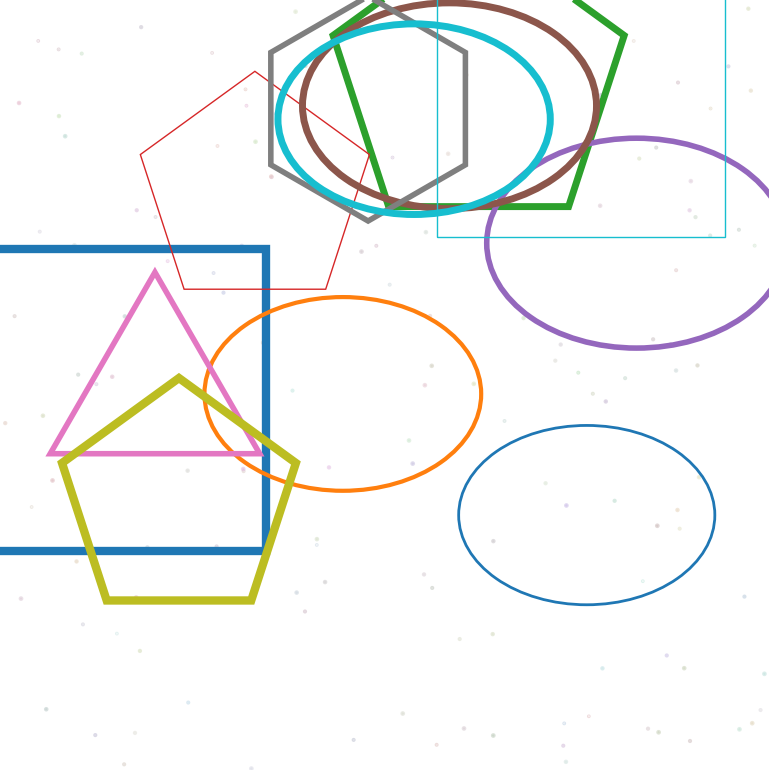[{"shape": "oval", "thickness": 1, "radius": 0.83, "center": [0.762, 0.331]}, {"shape": "square", "thickness": 3, "radius": 0.98, "center": [0.15, 0.481]}, {"shape": "oval", "thickness": 1.5, "radius": 0.9, "center": [0.445, 0.488]}, {"shape": "pentagon", "thickness": 2.5, "radius": 0.99, "center": [0.622, 0.892]}, {"shape": "pentagon", "thickness": 0.5, "radius": 0.78, "center": [0.331, 0.751]}, {"shape": "oval", "thickness": 2, "radius": 0.97, "center": [0.827, 0.684]}, {"shape": "oval", "thickness": 2.5, "radius": 0.95, "center": [0.584, 0.863]}, {"shape": "triangle", "thickness": 2, "radius": 0.79, "center": [0.201, 0.489]}, {"shape": "hexagon", "thickness": 2, "radius": 0.73, "center": [0.478, 0.859]}, {"shape": "pentagon", "thickness": 3, "radius": 0.8, "center": [0.232, 0.349]}, {"shape": "square", "thickness": 0.5, "radius": 0.94, "center": [0.755, 0.879]}, {"shape": "oval", "thickness": 2.5, "radius": 0.88, "center": [0.538, 0.845]}]